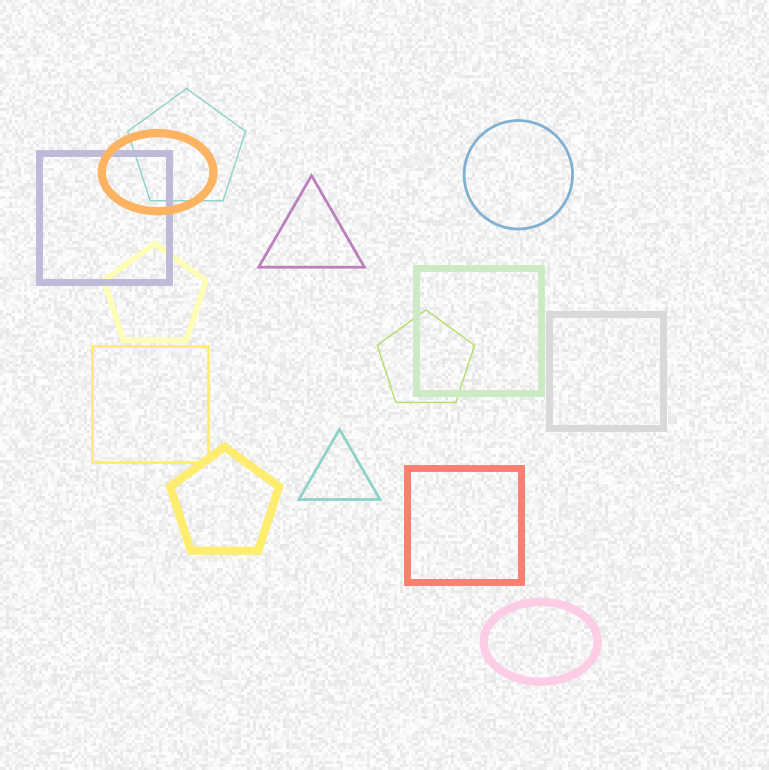[{"shape": "triangle", "thickness": 1, "radius": 0.3, "center": [0.441, 0.382]}, {"shape": "pentagon", "thickness": 0.5, "radius": 0.4, "center": [0.242, 0.804]}, {"shape": "pentagon", "thickness": 2, "radius": 0.35, "center": [0.201, 0.614]}, {"shape": "square", "thickness": 2.5, "radius": 0.42, "center": [0.135, 0.718]}, {"shape": "square", "thickness": 2.5, "radius": 0.37, "center": [0.602, 0.319]}, {"shape": "circle", "thickness": 1, "radius": 0.35, "center": [0.673, 0.773]}, {"shape": "oval", "thickness": 3, "radius": 0.36, "center": [0.205, 0.776]}, {"shape": "pentagon", "thickness": 0.5, "radius": 0.33, "center": [0.553, 0.531]}, {"shape": "oval", "thickness": 3, "radius": 0.37, "center": [0.702, 0.166]}, {"shape": "square", "thickness": 2.5, "radius": 0.37, "center": [0.788, 0.518]}, {"shape": "triangle", "thickness": 1, "radius": 0.4, "center": [0.405, 0.693]}, {"shape": "square", "thickness": 2.5, "radius": 0.41, "center": [0.621, 0.571]}, {"shape": "pentagon", "thickness": 3, "radius": 0.37, "center": [0.292, 0.345]}, {"shape": "square", "thickness": 1, "radius": 0.38, "center": [0.195, 0.475]}]